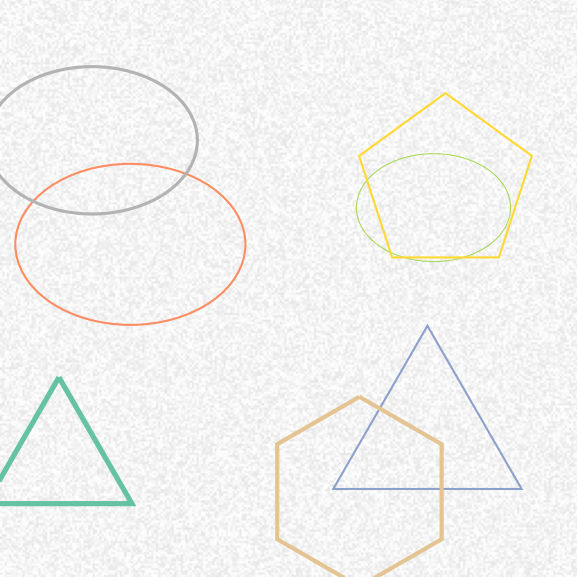[{"shape": "triangle", "thickness": 2.5, "radius": 0.73, "center": [0.102, 0.2]}, {"shape": "oval", "thickness": 1, "radius": 1.0, "center": [0.226, 0.576]}, {"shape": "triangle", "thickness": 1, "radius": 0.94, "center": [0.74, 0.247]}, {"shape": "oval", "thickness": 0.5, "radius": 0.67, "center": [0.751, 0.64]}, {"shape": "pentagon", "thickness": 1, "radius": 0.79, "center": [0.771, 0.681]}, {"shape": "hexagon", "thickness": 2, "radius": 0.82, "center": [0.622, 0.148]}, {"shape": "oval", "thickness": 1.5, "radius": 0.91, "center": [0.16, 0.756]}]